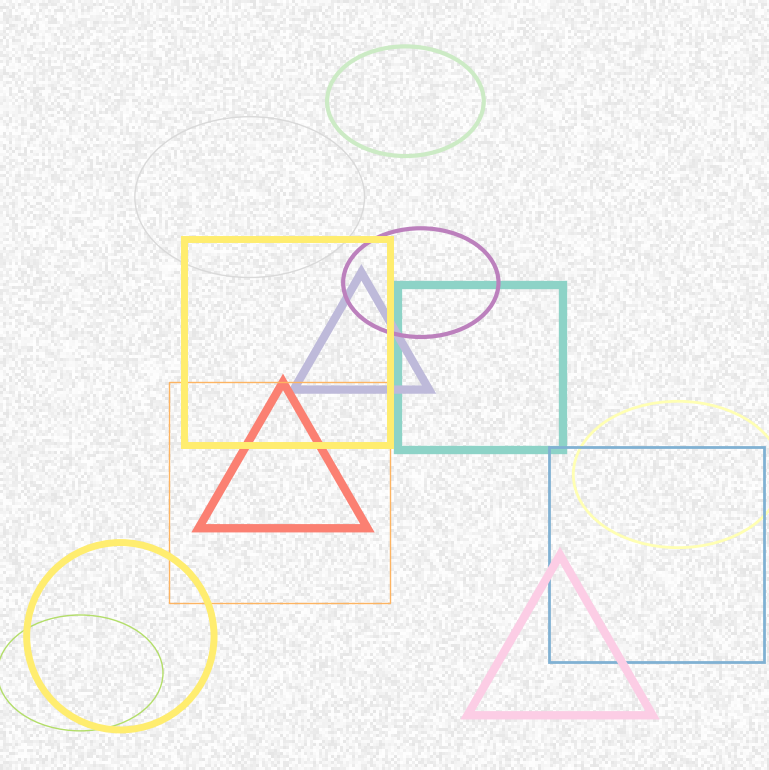[{"shape": "square", "thickness": 3, "radius": 0.54, "center": [0.624, 0.523]}, {"shape": "oval", "thickness": 1, "radius": 0.68, "center": [0.88, 0.384]}, {"shape": "triangle", "thickness": 3, "radius": 0.51, "center": [0.469, 0.545]}, {"shape": "triangle", "thickness": 3, "radius": 0.63, "center": [0.368, 0.377]}, {"shape": "square", "thickness": 1, "radius": 0.7, "center": [0.852, 0.28]}, {"shape": "square", "thickness": 0.5, "radius": 0.72, "center": [0.362, 0.36]}, {"shape": "oval", "thickness": 0.5, "radius": 0.54, "center": [0.104, 0.126]}, {"shape": "triangle", "thickness": 3, "radius": 0.69, "center": [0.727, 0.14]}, {"shape": "oval", "thickness": 0.5, "radius": 0.75, "center": [0.324, 0.744]}, {"shape": "oval", "thickness": 1.5, "radius": 0.5, "center": [0.547, 0.633]}, {"shape": "oval", "thickness": 1.5, "radius": 0.51, "center": [0.527, 0.869]}, {"shape": "circle", "thickness": 2.5, "radius": 0.61, "center": [0.156, 0.174]}, {"shape": "square", "thickness": 2.5, "radius": 0.67, "center": [0.373, 0.555]}]